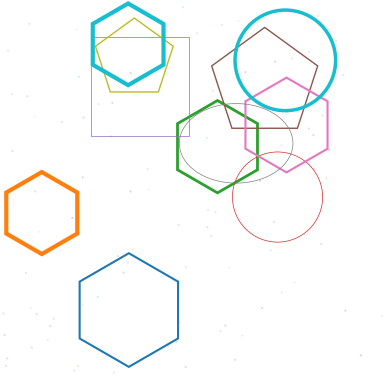[{"shape": "hexagon", "thickness": 1.5, "radius": 0.74, "center": [0.335, 0.195]}, {"shape": "hexagon", "thickness": 3, "radius": 0.53, "center": [0.109, 0.447]}, {"shape": "hexagon", "thickness": 2, "radius": 0.6, "center": [0.565, 0.619]}, {"shape": "circle", "thickness": 0.5, "radius": 0.59, "center": [0.721, 0.488]}, {"shape": "square", "thickness": 0.5, "radius": 0.64, "center": [0.363, 0.776]}, {"shape": "pentagon", "thickness": 1, "radius": 0.72, "center": [0.688, 0.784]}, {"shape": "hexagon", "thickness": 1.5, "radius": 0.62, "center": [0.744, 0.675]}, {"shape": "oval", "thickness": 0.5, "radius": 0.74, "center": [0.613, 0.628]}, {"shape": "pentagon", "thickness": 1, "radius": 0.53, "center": [0.349, 0.847]}, {"shape": "circle", "thickness": 2.5, "radius": 0.65, "center": [0.741, 0.843]}, {"shape": "hexagon", "thickness": 3, "radius": 0.53, "center": [0.333, 0.885]}]